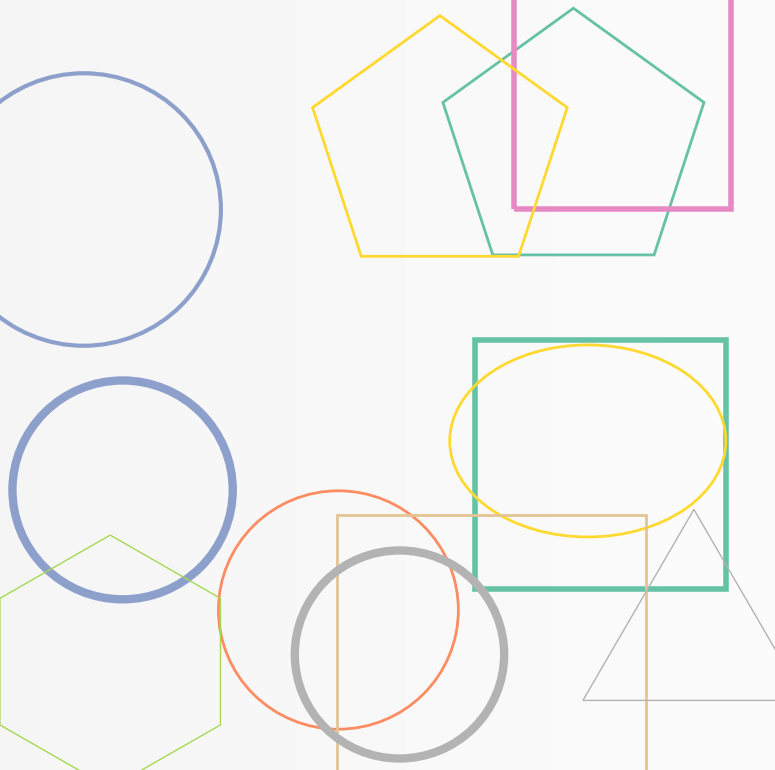[{"shape": "pentagon", "thickness": 1, "radius": 0.89, "center": [0.74, 0.812]}, {"shape": "square", "thickness": 2, "radius": 0.81, "center": [0.775, 0.396]}, {"shape": "circle", "thickness": 1, "radius": 0.77, "center": [0.437, 0.208]}, {"shape": "circle", "thickness": 3, "radius": 0.71, "center": [0.158, 0.364]}, {"shape": "circle", "thickness": 1.5, "radius": 0.88, "center": [0.108, 0.728]}, {"shape": "square", "thickness": 2, "radius": 0.7, "center": [0.803, 0.869]}, {"shape": "hexagon", "thickness": 0.5, "radius": 0.82, "center": [0.142, 0.141]}, {"shape": "pentagon", "thickness": 1, "radius": 0.86, "center": [0.568, 0.807]}, {"shape": "oval", "thickness": 1, "radius": 0.89, "center": [0.758, 0.427]}, {"shape": "square", "thickness": 1, "radius": 1.0, "center": [0.634, 0.132]}, {"shape": "circle", "thickness": 3, "radius": 0.68, "center": [0.515, 0.15]}, {"shape": "triangle", "thickness": 0.5, "radius": 0.83, "center": [0.895, 0.173]}]